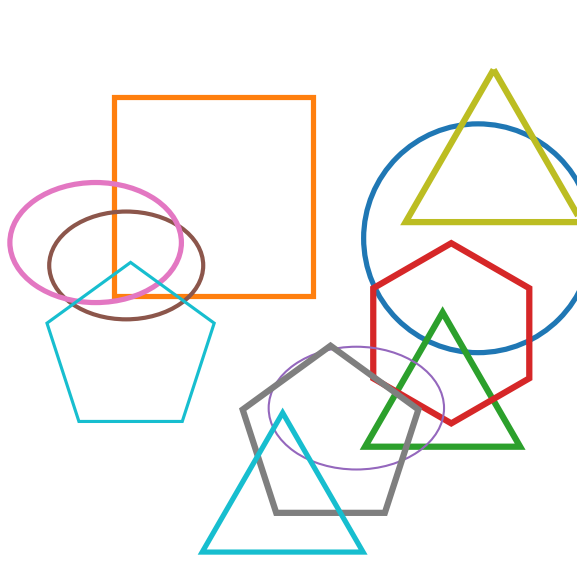[{"shape": "circle", "thickness": 2.5, "radius": 0.99, "center": [0.828, 0.587]}, {"shape": "square", "thickness": 2.5, "radius": 0.86, "center": [0.369, 0.659]}, {"shape": "triangle", "thickness": 3, "radius": 0.78, "center": [0.766, 0.303]}, {"shape": "hexagon", "thickness": 3, "radius": 0.78, "center": [0.781, 0.422]}, {"shape": "oval", "thickness": 1, "radius": 0.76, "center": [0.617, 0.292]}, {"shape": "oval", "thickness": 2, "radius": 0.67, "center": [0.219, 0.539]}, {"shape": "oval", "thickness": 2.5, "radius": 0.74, "center": [0.166, 0.579]}, {"shape": "pentagon", "thickness": 3, "radius": 0.8, "center": [0.572, 0.241]}, {"shape": "triangle", "thickness": 3, "radius": 0.88, "center": [0.855, 0.703]}, {"shape": "pentagon", "thickness": 1.5, "radius": 0.76, "center": [0.226, 0.393]}, {"shape": "triangle", "thickness": 2.5, "radius": 0.8, "center": [0.489, 0.124]}]